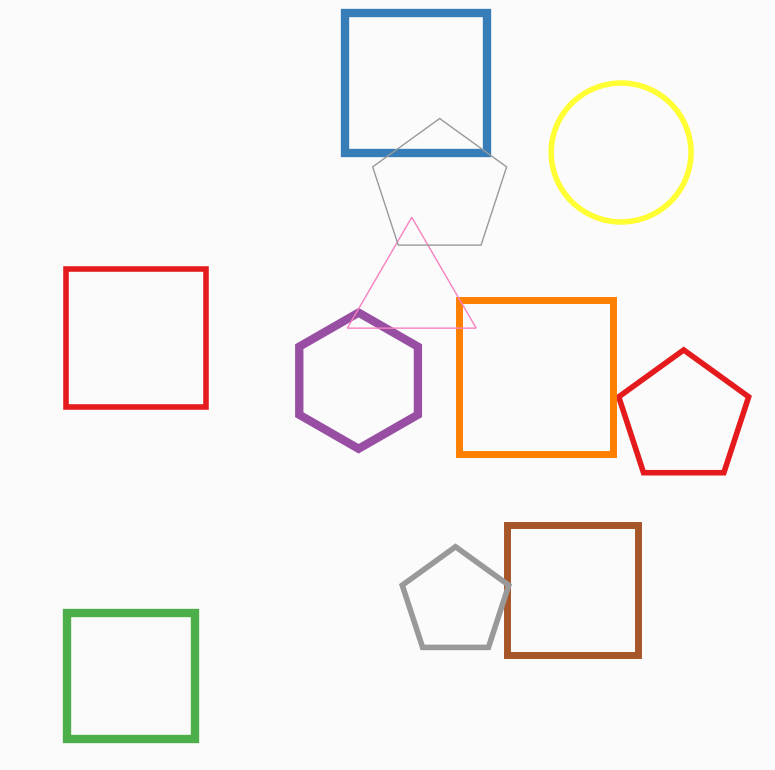[{"shape": "square", "thickness": 2, "radius": 0.45, "center": [0.175, 0.561]}, {"shape": "pentagon", "thickness": 2, "radius": 0.44, "center": [0.882, 0.457]}, {"shape": "square", "thickness": 3, "radius": 0.46, "center": [0.537, 0.892]}, {"shape": "square", "thickness": 3, "radius": 0.41, "center": [0.169, 0.122]}, {"shape": "hexagon", "thickness": 3, "radius": 0.44, "center": [0.463, 0.506]}, {"shape": "square", "thickness": 2.5, "radius": 0.5, "center": [0.692, 0.511]}, {"shape": "circle", "thickness": 2, "radius": 0.45, "center": [0.801, 0.802]}, {"shape": "square", "thickness": 2.5, "radius": 0.42, "center": [0.739, 0.234]}, {"shape": "triangle", "thickness": 0.5, "radius": 0.48, "center": [0.531, 0.622]}, {"shape": "pentagon", "thickness": 0.5, "radius": 0.45, "center": [0.567, 0.755]}, {"shape": "pentagon", "thickness": 2, "radius": 0.36, "center": [0.588, 0.218]}]